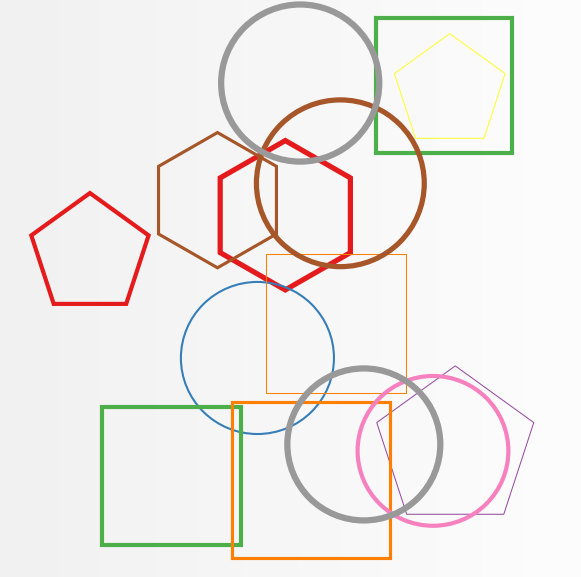[{"shape": "hexagon", "thickness": 2.5, "radius": 0.65, "center": [0.491, 0.626]}, {"shape": "pentagon", "thickness": 2, "radius": 0.53, "center": [0.155, 0.559]}, {"shape": "circle", "thickness": 1, "radius": 0.66, "center": [0.443, 0.379]}, {"shape": "square", "thickness": 2, "radius": 0.6, "center": [0.295, 0.175]}, {"shape": "square", "thickness": 2, "radius": 0.58, "center": [0.764, 0.851]}, {"shape": "pentagon", "thickness": 0.5, "radius": 0.71, "center": [0.783, 0.224]}, {"shape": "square", "thickness": 1.5, "radius": 0.68, "center": [0.535, 0.168]}, {"shape": "square", "thickness": 0.5, "radius": 0.6, "center": [0.577, 0.438]}, {"shape": "pentagon", "thickness": 0.5, "radius": 0.5, "center": [0.774, 0.841]}, {"shape": "hexagon", "thickness": 1.5, "radius": 0.59, "center": [0.374, 0.653]}, {"shape": "circle", "thickness": 2.5, "radius": 0.72, "center": [0.586, 0.682]}, {"shape": "circle", "thickness": 2, "radius": 0.65, "center": [0.745, 0.218]}, {"shape": "circle", "thickness": 3, "radius": 0.68, "center": [0.516, 0.855]}, {"shape": "circle", "thickness": 3, "radius": 0.66, "center": [0.626, 0.23]}]